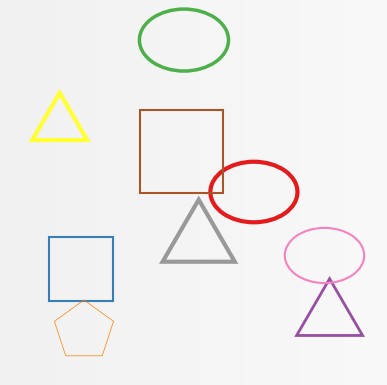[{"shape": "oval", "thickness": 3, "radius": 0.56, "center": [0.655, 0.501]}, {"shape": "square", "thickness": 1.5, "radius": 0.41, "center": [0.208, 0.3]}, {"shape": "oval", "thickness": 2.5, "radius": 0.57, "center": [0.475, 0.896]}, {"shape": "triangle", "thickness": 2, "radius": 0.49, "center": [0.851, 0.178]}, {"shape": "pentagon", "thickness": 0.5, "radius": 0.4, "center": [0.217, 0.141]}, {"shape": "triangle", "thickness": 3, "radius": 0.41, "center": [0.154, 0.677]}, {"shape": "square", "thickness": 1.5, "radius": 0.54, "center": [0.469, 0.607]}, {"shape": "oval", "thickness": 1.5, "radius": 0.51, "center": [0.837, 0.336]}, {"shape": "triangle", "thickness": 3, "radius": 0.54, "center": [0.513, 0.374]}]